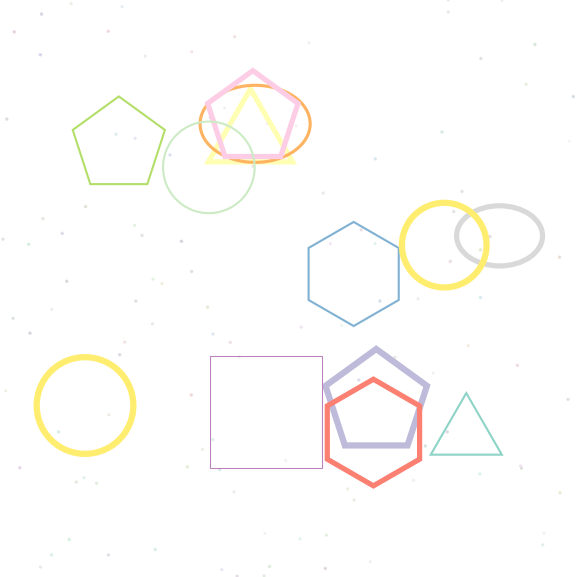[{"shape": "triangle", "thickness": 1, "radius": 0.36, "center": [0.807, 0.247]}, {"shape": "triangle", "thickness": 2.5, "radius": 0.42, "center": [0.434, 0.761]}, {"shape": "pentagon", "thickness": 3, "radius": 0.46, "center": [0.651, 0.302]}, {"shape": "hexagon", "thickness": 2.5, "radius": 0.46, "center": [0.647, 0.25]}, {"shape": "hexagon", "thickness": 1, "radius": 0.45, "center": [0.612, 0.525]}, {"shape": "oval", "thickness": 1.5, "radius": 0.48, "center": [0.442, 0.785]}, {"shape": "pentagon", "thickness": 1, "radius": 0.42, "center": [0.206, 0.748]}, {"shape": "pentagon", "thickness": 2.5, "radius": 0.41, "center": [0.438, 0.795]}, {"shape": "oval", "thickness": 2.5, "radius": 0.37, "center": [0.865, 0.591]}, {"shape": "square", "thickness": 0.5, "radius": 0.48, "center": [0.46, 0.286]}, {"shape": "circle", "thickness": 1, "radius": 0.4, "center": [0.362, 0.709]}, {"shape": "circle", "thickness": 3, "radius": 0.42, "center": [0.147, 0.297]}, {"shape": "circle", "thickness": 3, "radius": 0.37, "center": [0.769, 0.575]}]